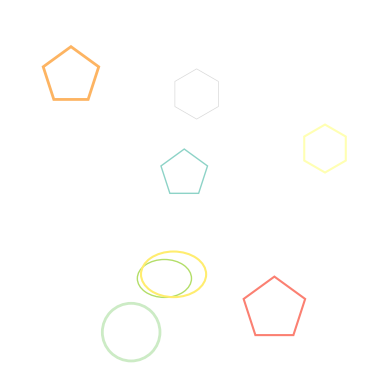[{"shape": "pentagon", "thickness": 1, "radius": 0.32, "center": [0.479, 0.549]}, {"shape": "hexagon", "thickness": 1.5, "radius": 0.31, "center": [0.844, 0.614]}, {"shape": "pentagon", "thickness": 1.5, "radius": 0.42, "center": [0.713, 0.198]}, {"shape": "pentagon", "thickness": 2, "radius": 0.38, "center": [0.184, 0.803]}, {"shape": "oval", "thickness": 1, "radius": 0.35, "center": [0.427, 0.277]}, {"shape": "hexagon", "thickness": 0.5, "radius": 0.33, "center": [0.511, 0.756]}, {"shape": "circle", "thickness": 2, "radius": 0.37, "center": [0.341, 0.137]}, {"shape": "oval", "thickness": 1.5, "radius": 0.42, "center": [0.451, 0.287]}]